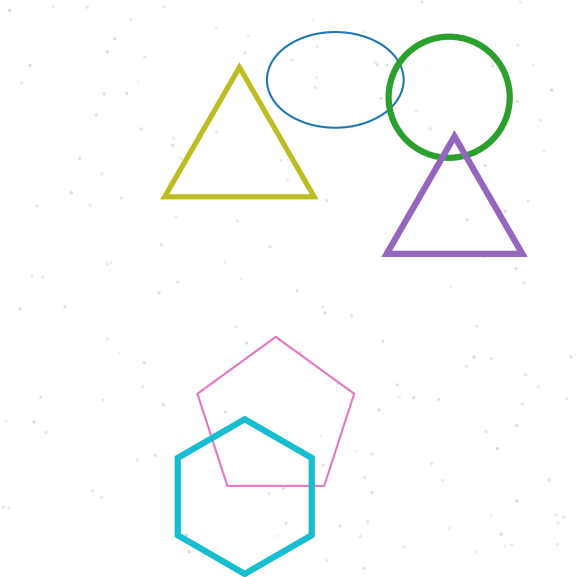[{"shape": "oval", "thickness": 1, "radius": 0.59, "center": [0.581, 0.861]}, {"shape": "circle", "thickness": 3, "radius": 0.52, "center": [0.778, 0.831]}, {"shape": "triangle", "thickness": 3, "radius": 0.68, "center": [0.787, 0.627]}, {"shape": "pentagon", "thickness": 1, "radius": 0.71, "center": [0.478, 0.273]}, {"shape": "triangle", "thickness": 2.5, "radius": 0.75, "center": [0.415, 0.733]}, {"shape": "hexagon", "thickness": 3, "radius": 0.67, "center": [0.424, 0.139]}]